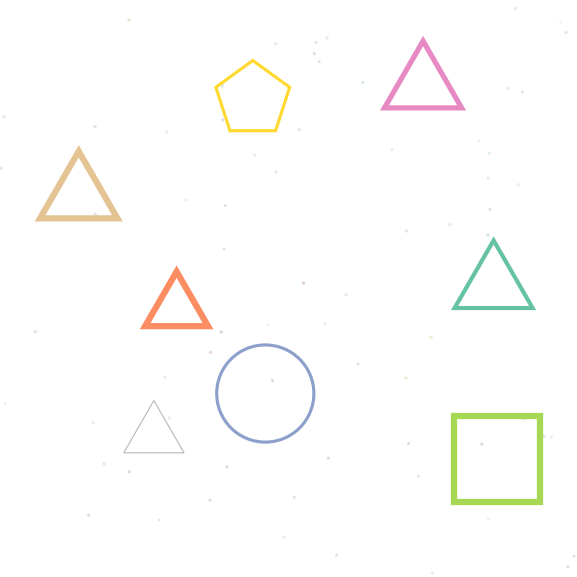[{"shape": "triangle", "thickness": 2, "radius": 0.39, "center": [0.855, 0.505]}, {"shape": "triangle", "thickness": 3, "radius": 0.31, "center": [0.306, 0.466]}, {"shape": "circle", "thickness": 1.5, "radius": 0.42, "center": [0.459, 0.318]}, {"shape": "triangle", "thickness": 2.5, "radius": 0.39, "center": [0.733, 0.851]}, {"shape": "square", "thickness": 3, "radius": 0.37, "center": [0.861, 0.205]}, {"shape": "pentagon", "thickness": 1.5, "radius": 0.34, "center": [0.438, 0.827]}, {"shape": "triangle", "thickness": 3, "radius": 0.39, "center": [0.136, 0.66]}, {"shape": "triangle", "thickness": 0.5, "radius": 0.3, "center": [0.266, 0.245]}]